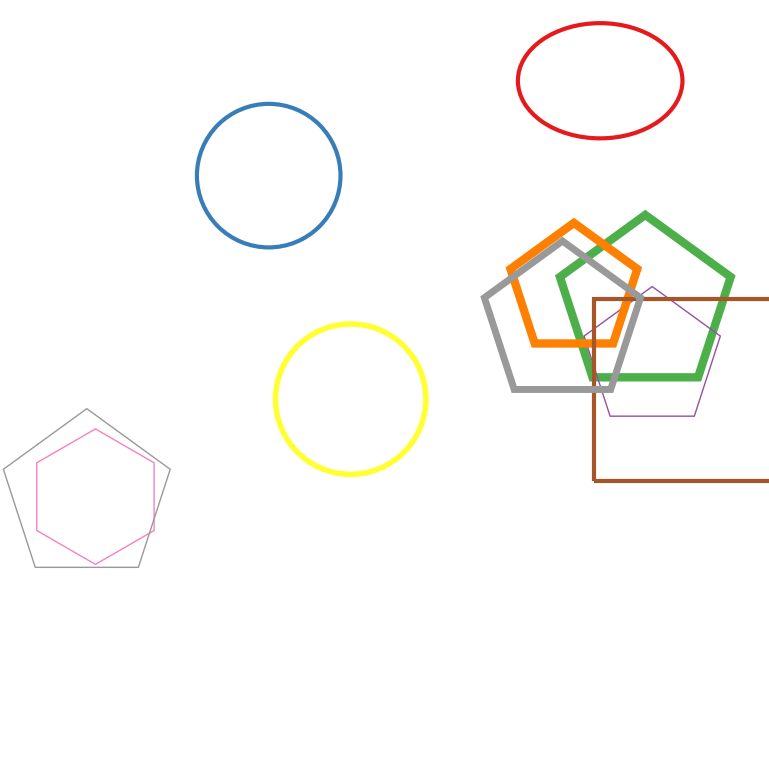[{"shape": "oval", "thickness": 1.5, "radius": 0.53, "center": [0.779, 0.895]}, {"shape": "circle", "thickness": 1.5, "radius": 0.47, "center": [0.349, 0.772]}, {"shape": "pentagon", "thickness": 3, "radius": 0.58, "center": [0.838, 0.604]}, {"shape": "pentagon", "thickness": 0.5, "radius": 0.47, "center": [0.847, 0.535]}, {"shape": "pentagon", "thickness": 3, "radius": 0.43, "center": [0.745, 0.624]}, {"shape": "circle", "thickness": 2, "radius": 0.49, "center": [0.455, 0.482]}, {"shape": "square", "thickness": 1.5, "radius": 0.59, "center": [0.89, 0.493]}, {"shape": "hexagon", "thickness": 0.5, "radius": 0.44, "center": [0.124, 0.355]}, {"shape": "pentagon", "thickness": 2.5, "radius": 0.53, "center": [0.73, 0.58]}, {"shape": "pentagon", "thickness": 0.5, "radius": 0.57, "center": [0.113, 0.355]}]